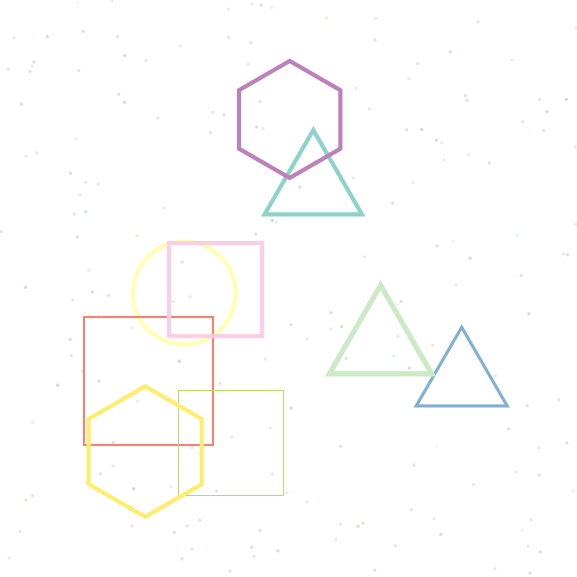[{"shape": "triangle", "thickness": 2, "radius": 0.49, "center": [0.542, 0.677]}, {"shape": "circle", "thickness": 2, "radius": 0.44, "center": [0.319, 0.492]}, {"shape": "square", "thickness": 1, "radius": 0.56, "center": [0.257, 0.339]}, {"shape": "triangle", "thickness": 1.5, "radius": 0.45, "center": [0.799, 0.342]}, {"shape": "square", "thickness": 0.5, "radius": 0.45, "center": [0.4, 0.233]}, {"shape": "square", "thickness": 2, "radius": 0.4, "center": [0.373, 0.498]}, {"shape": "hexagon", "thickness": 2, "radius": 0.51, "center": [0.502, 0.792]}, {"shape": "triangle", "thickness": 2.5, "radius": 0.51, "center": [0.659, 0.403]}, {"shape": "hexagon", "thickness": 2, "radius": 0.57, "center": [0.251, 0.217]}]